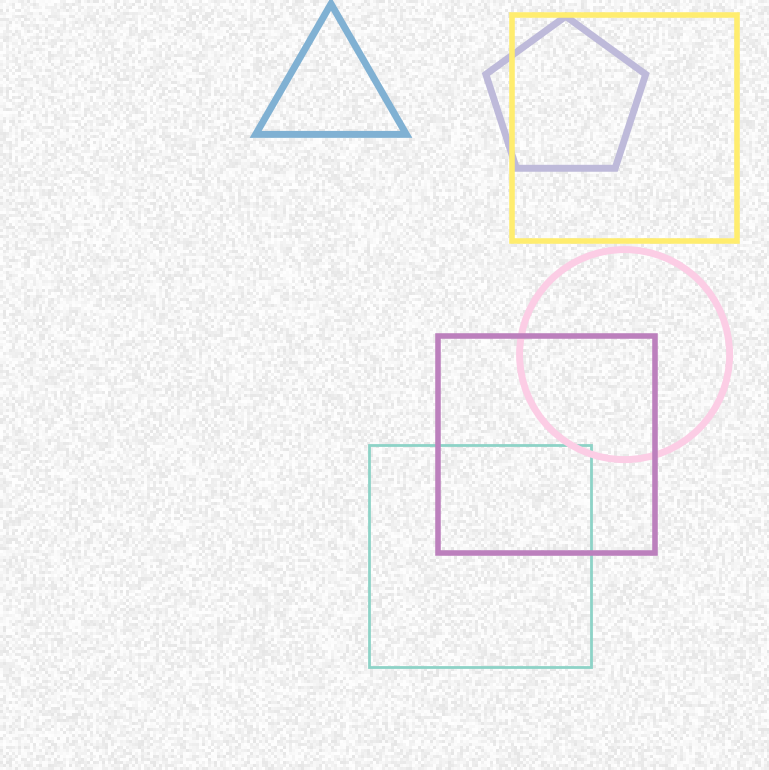[{"shape": "square", "thickness": 1, "radius": 0.72, "center": [0.623, 0.278]}, {"shape": "pentagon", "thickness": 2.5, "radius": 0.55, "center": [0.735, 0.87]}, {"shape": "triangle", "thickness": 2.5, "radius": 0.56, "center": [0.43, 0.882]}, {"shape": "circle", "thickness": 2.5, "radius": 0.68, "center": [0.811, 0.539]}, {"shape": "square", "thickness": 2, "radius": 0.7, "center": [0.709, 0.422]}, {"shape": "square", "thickness": 2, "radius": 0.73, "center": [0.811, 0.834]}]